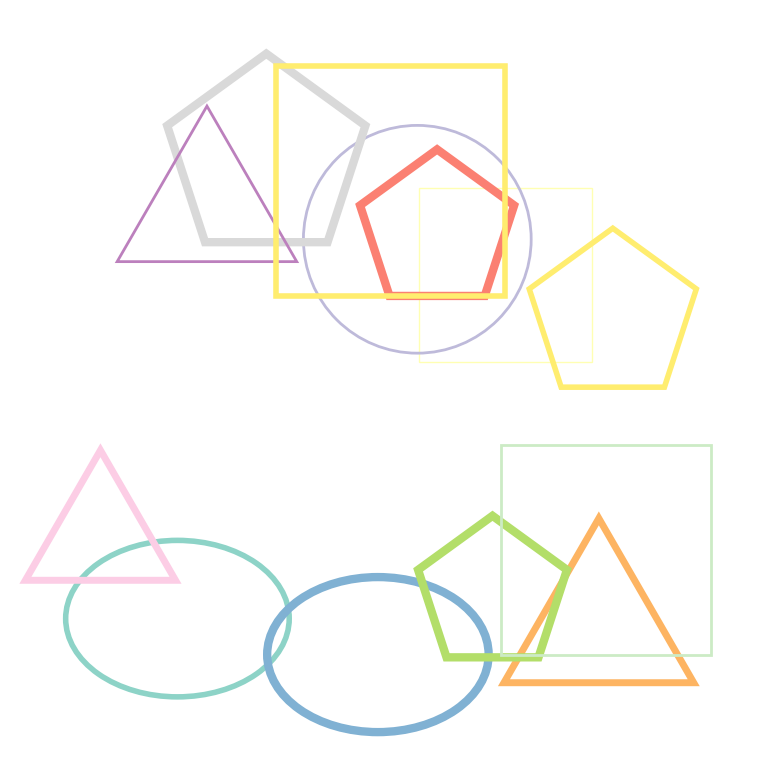[{"shape": "oval", "thickness": 2, "radius": 0.73, "center": [0.23, 0.197]}, {"shape": "square", "thickness": 0.5, "radius": 0.56, "center": [0.656, 0.643]}, {"shape": "circle", "thickness": 1, "radius": 0.74, "center": [0.542, 0.689]}, {"shape": "pentagon", "thickness": 3, "radius": 0.53, "center": [0.568, 0.701]}, {"shape": "oval", "thickness": 3, "radius": 0.72, "center": [0.491, 0.15]}, {"shape": "triangle", "thickness": 2.5, "radius": 0.71, "center": [0.778, 0.184]}, {"shape": "pentagon", "thickness": 3, "radius": 0.51, "center": [0.64, 0.229]}, {"shape": "triangle", "thickness": 2.5, "radius": 0.56, "center": [0.13, 0.303]}, {"shape": "pentagon", "thickness": 3, "radius": 0.68, "center": [0.346, 0.795]}, {"shape": "triangle", "thickness": 1, "radius": 0.67, "center": [0.269, 0.728]}, {"shape": "square", "thickness": 1, "radius": 0.68, "center": [0.787, 0.286]}, {"shape": "pentagon", "thickness": 2, "radius": 0.57, "center": [0.796, 0.589]}, {"shape": "square", "thickness": 2, "radius": 0.75, "center": [0.507, 0.765]}]